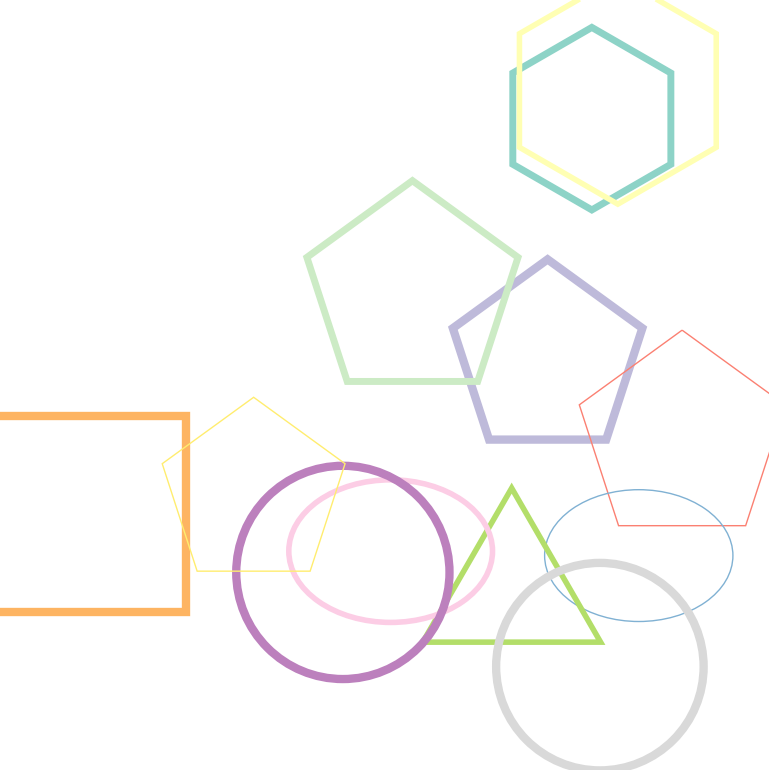[{"shape": "hexagon", "thickness": 2.5, "radius": 0.59, "center": [0.769, 0.846]}, {"shape": "hexagon", "thickness": 2, "radius": 0.74, "center": [0.802, 0.882]}, {"shape": "pentagon", "thickness": 3, "radius": 0.65, "center": [0.711, 0.534]}, {"shape": "pentagon", "thickness": 0.5, "radius": 0.7, "center": [0.886, 0.431]}, {"shape": "oval", "thickness": 0.5, "radius": 0.61, "center": [0.83, 0.278]}, {"shape": "square", "thickness": 3, "radius": 0.64, "center": [0.115, 0.332]}, {"shape": "triangle", "thickness": 2, "radius": 0.67, "center": [0.665, 0.233]}, {"shape": "oval", "thickness": 2, "radius": 0.66, "center": [0.507, 0.284]}, {"shape": "circle", "thickness": 3, "radius": 0.67, "center": [0.779, 0.134]}, {"shape": "circle", "thickness": 3, "radius": 0.69, "center": [0.445, 0.257]}, {"shape": "pentagon", "thickness": 2.5, "radius": 0.72, "center": [0.536, 0.621]}, {"shape": "pentagon", "thickness": 0.5, "radius": 0.62, "center": [0.329, 0.359]}]